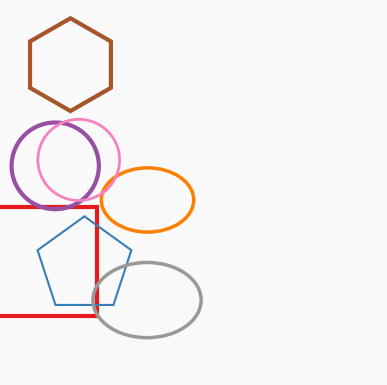[{"shape": "square", "thickness": 3, "radius": 0.71, "center": [0.109, 0.321]}, {"shape": "pentagon", "thickness": 1.5, "radius": 0.64, "center": [0.218, 0.311]}, {"shape": "circle", "thickness": 3, "radius": 0.56, "center": [0.142, 0.569]}, {"shape": "oval", "thickness": 2.5, "radius": 0.6, "center": [0.381, 0.481]}, {"shape": "hexagon", "thickness": 3, "radius": 0.6, "center": [0.182, 0.832]}, {"shape": "circle", "thickness": 2, "radius": 0.53, "center": [0.203, 0.585]}, {"shape": "oval", "thickness": 2.5, "radius": 0.7, "center": [0.38, 0.221]}]